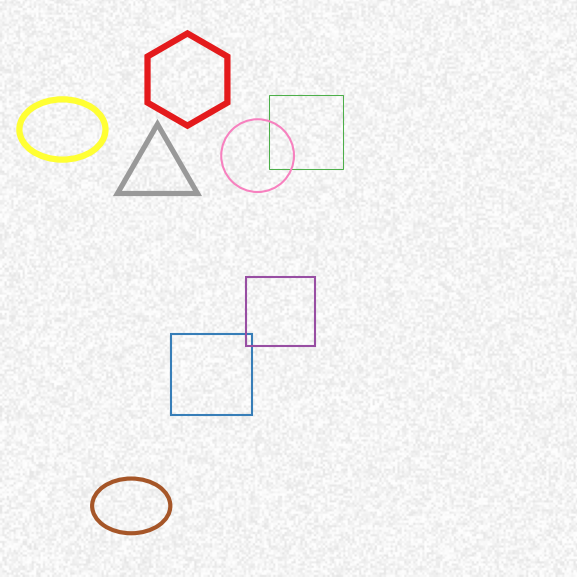[{"shape": "hexagon", "thickness": 3, "radius": 0.4, "center": [0.325, 0.861]}, {"shape": "square", "thickness": 1, "radius": 0.35, "center": [0.366, 0.351]}, {"shape": "square", "thickness": 0.5, "radius": 0.32, "center": [0.529, 0.771]}, {"shape": "square", "thickness": 1, "radius": 0.3, "center": [0.486, 0.46]}, {"shape": "oval", "thickness": 3, "radius": 0.37, "center": [0.108, 0.775]}, {"shape": "oval", "thickness": 2, "radius": 0.34, "center": [0.227, 0.123]}, {"shape": "circle", "thickness": 1, "radius": 0.31, "center": [0.446, 0.73]}, {"shape": "triangle", "thickness": 2.5, "radius": 0.4, "center": [0.273, 0.704]}]